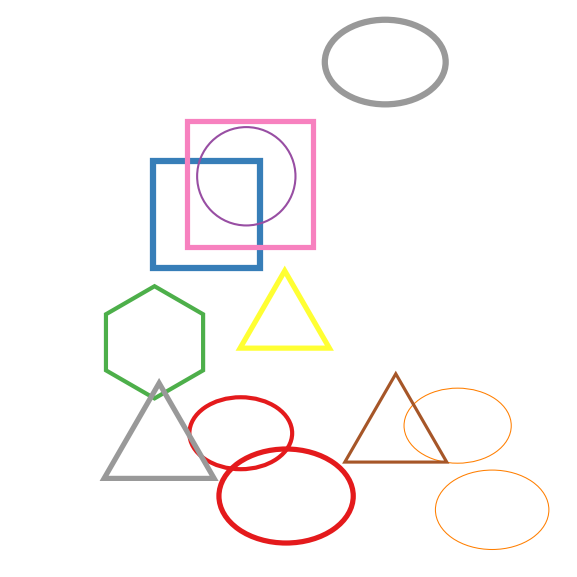[{"shape": "oval", "thickness": 2, "radius": 0.44, "center": [0.417, 0.249]}, {"shape": "oval", "thickness": 2.5, "radius": 0.58, "center": [0.495, 0.14]}, {"shape": "square", "thickness": 3, "radius": 0.46, "center": [0.357, 0.627]}, {"shape": "hexagon", "thickness": 2, "radius": 0.49, "center": [0.268, 0.406]}, {"shape": "circle", "thickness": 1, "radius": 0.43, "center": [0.427, 0.694]}, {"shape": "oval", "thickness": 0.5, "radius": 0.46, "center": [0.792, 0.262]}, {"shape": "oval", "thickness": 0.5, "radius": 0.49, "center": [0.852, 0.116]}, {"shape": "triangle", "thickness": 2.5, "radius": 0.45, "center": [0.493, 0.441]}, {"shape": "triangle", "thickness": 1.5, "radius": 0.51, "center": [0.685, 0.25]}, {"shape": "square", "thickness": 2.5, "radius": 0.55, "center": [0.432, 0.68]}, {"shape": "triangle", "thickness": 2.5, "radius": 0.55, "center": [0.276, 0.226]}, {"shape": "oval", "thickness": 3, "radius": 0.52, "center": [0.667, 0.892]}]